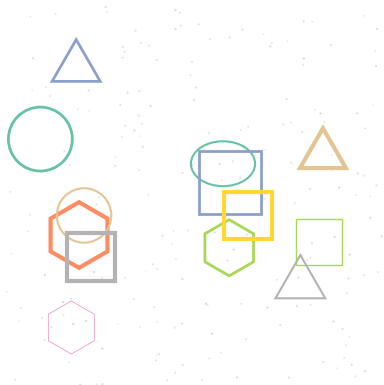[{"shape": "oval", "thickness": 1.5, "radius": 0.42, "center": [0.579, 0.575]}, {"shape": "circle", "thickness": 2, "radius": 0.42, "center": [0.105, 0.639]}, {"shape": "hexagon", "thickness": 3, "radius": 0.43, "center": [0.205, 0.39]}, {"shape": "triangle", "thickness": 2, "radius": 0.36, "center": [0.198, 0.825]}, {"shape": "square", "thickness": 2, "radius": 0.41, "center": [0.597, 0.525]}, {"shape": "hexagon", "thickness": 0.5, "radius": 0.34, "center": [0.185, 0.149]}, {"shape": "square", "thickness": 1, "radius": 0.3, "center": [0.828, 0.371]}, {"shape": "hexagon", "thickness": 2, "radius": 0.36, "center": [0.595, 0.356]}, {"shape": "square", "thickness": 3, "radius": 0.31, "center": [0.644, 0.439]}, {"shape": "triangle", "thickness": 3, "radius": 0.34, "center": [0.839, 0.598]}, {"shape": "circle", "thickness": 1.5, "radius": 0.35, "center": [0.218, 0.44]}, {"shape": "triangle", "thickness": 1.5, "radius": 0.37, "center": [0.78, 0.263]}, {"shape": "square", "thickness": 3, "radius": 0.31, "center": [0.237, 0.333]}]